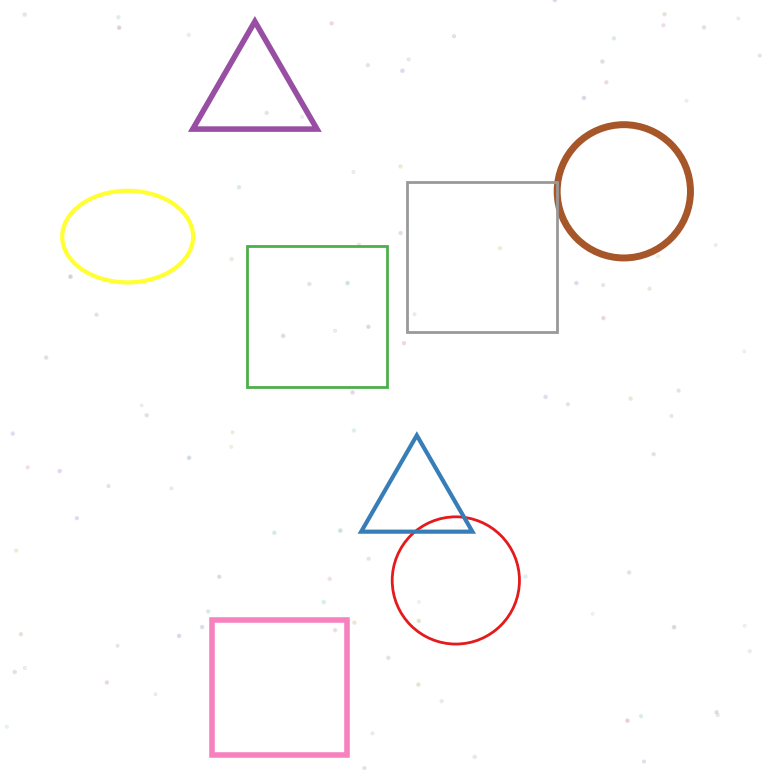[{"shape": "circle", "thickness": 1, "radius": 0.41, "center": [0.592, 0.246]}, {"shape": "triangle", "thickness": 1.5, "radius": 0.42, "center": [0.541, 0.351]}, {"shape": "square", "thickness": 1, "radius": 0.46, "center": [0.412, 0.589]}, {"shape": "triangle", "thickness": 2, "radius": 0.47, "center": [0.331, 0.879]}, {"shape": "oval", "thickness": 1.5, "radius": 0.42, "center": [0.166, 0.693]}, {"shape": "circle", "thickness": 2.5, "radius": 0.43, "center": [0.81, 0.752]}, {"shape": "square", "thickness": 2, "radius": 0.44, "center": [0.363, 0.107]}, {"shape": "square", "thickness": 1, "radius": 0.49, "center": [0.626, 0.666]}]